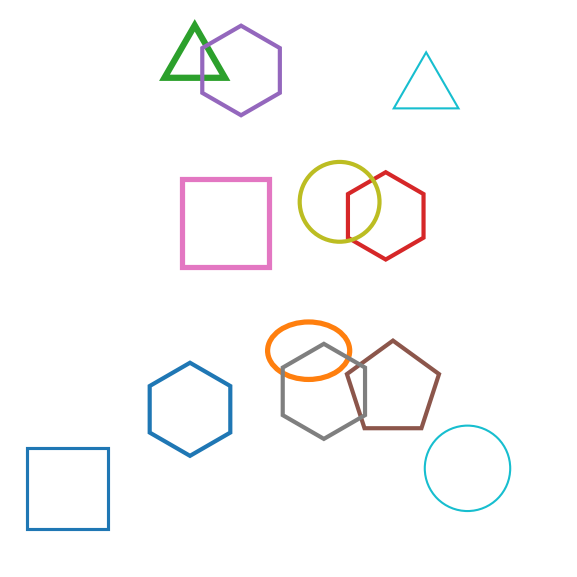[{"shape": "hexagon", "thickness": 2, "radius": 0.4, "center": [0.329, 0.29]}, {"shape": "square", "thickness": 1.5, "radius": 0.35, "center": [0.117, 0.153]}, {"shape": "oval", "thickness": 2.5, "radius": 0.36, "center": [0.534, 0.392]}, {"shape": "triangle", "thickness": 3, "radius": 0.3, "center": [0.337, 0.895]}, {"shape": "hexagon", "thickness": 2, "radius": 0.38, "center": [0.668, 0.625]}, {"shape": "hexagon", "thickness": 2, "radius": 0.39, "center": [0.417, 0.877]}, {"shape": "pentagon", "thickness": 2, "radius": 0.42, "center": [0.68, 0.325]}, {"shape": "square", "thickness": 2.5, "radius": 0.38, "center": [0.391, 0.613]}, {"shape": "hexagon", "thickness": 2, "radius": 0.41, "center": [0.561, 0.321]}, {"shape": "circle", "thickness": 2, "radius": 0.35, "center": [0.588, 0.65]}, {"shape": "circle", "thickness": 1, "radius": 0.37, "center": [0.81, 0.188]}, {"shape": "triangle", "thickness": 1, "radius": 0.32, "center": [0.738, 0.844]}]